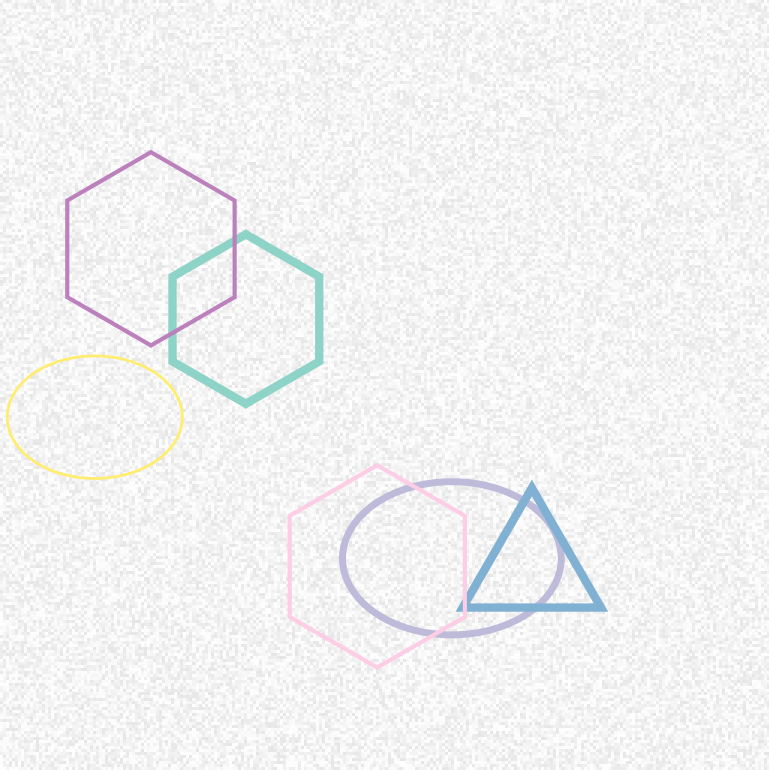[{"shape": "hexagon", "thickness": 3, "radius": 0.55, "center": [0.319, 0.586]}, {"shape": "oval", "thickness": 2.5, "radius": 0.71, "center": [0.587, 0.275]}, {"shape": "triangle", "thickness": 3, "radius": 0.52, "center": [0.691, 0.263]}, {"shape": "hexagon", "thickness": 1.5, "radius": 0.66, "center": [0.49, 0.264]}, {"shape": "hexagon", "thickness": 1.5, "radius": 0.63, "center": [0.196, 0.677]}, {"shape": "oval", "thickness": 1, "radius": 0.57, "center": [0.123, 0.458]}]